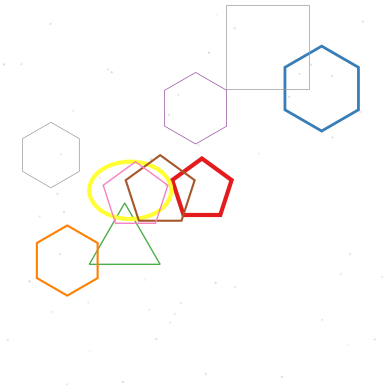[{"shape": "pentagon", "thickness": 3, "radius": 0.41, "center": [0.524, 0.507]}, {"shape": "hexagon", "thickness": 2, "radius": 0.55, "center": [0.836, 0.77]}, {"shape": "triangle", "thickness": 1, "radius": 0.53, "center": [0.324, 0.367]}, {"shape": "hexagon", "thickness": 0.5, "radius": 0.46, "center": [0.508, 0.719]}, {"shape": "hexagon", "thickness": 1.5, "radius": 0.46, "center": [0.175, 0.323]}, {"shape": "oval", "thickness": 3, "radius": 0.53, "center": [0.338, 0.506]}, {"shape": "pentagon", "thickness": 1.5, "radius": 0.47, "center": [0.416, 0.503]}, {"shape": "pentagon", "thickness": 1, "radius": 0.44, "center": [0.352, 0.491]}, {"shape": "square", "thickness": 0.5, "radius": 0.54, "center": [0.695, 0.878]}, {"shape": "hexagon", "thickness": 0.5, "radius": 0.43, "center": [0.132, 0.597]}]